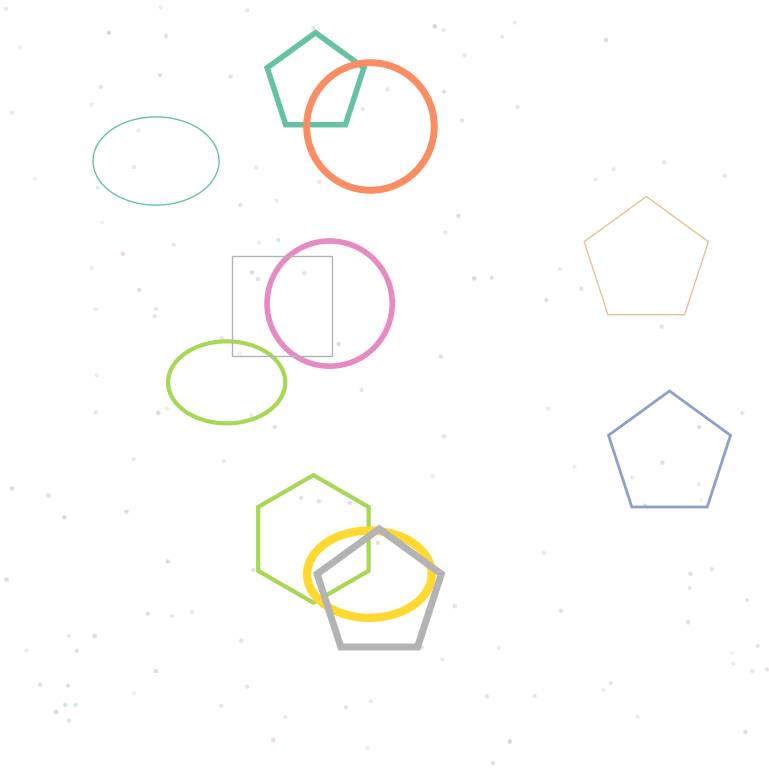[{"shape": "oval", "thickness": 0.5, "radius": 0.41, "center": [0.203, 0.791]}, {"shape": "pentagon", "thickness": 2, "radius": 0.33, "center": [0.41, 0.892]}, {"shape": "circle", "thickness": 2.5, "radius": 0.41, "center": [0.481, 0.836]}, {"shape": "pentagon", "thickness": 1, "radius": 0.42, "center": [0.87, 0.409]}, {"shape": "circle", "thickness": 2, "radius": 0.41, "center": [0.428, 0.606]}, {"shape": "oval", "thickness": 1.5, "radius": 0.38, "center": [0.294, 0.503]}, {"shape": "hexagon", "thickness": 1.5, "radius": 0.41, "center": [0.407, 0.3]}, {"shape": "oval", "thickness": 3, "radius": 0.4, "center": [0.48, 0.254]}, {"shape": "pentagon", "thickness": 0.5, "radius": 0.42, "center": [0.839, 0.66]}, {"shape": "square", "thickness": 0.5, "radius": 0.33, "center": [0.366, 0.602]}, {"shape": "pentagon", "thickness": 2.5, "radius": 0.42, "center": [0.492, 0.228]}]